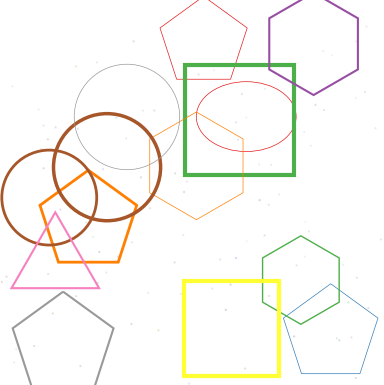[{"shape": "oval", "thickness": 0.5, "radius": 0.65, "center": [0.64, 0.697]}, {"shape": "pentagon", "thickness": 0.5, "radius": 0.6, "center": [0.529, 0.891]}, {"shape": "pentagon", "thickness": 0.5, "radius": 0.65, "center": [0.859, 0.134]}, {"shape": "hexagon", "thickness": 1, "radius": 0.57, "center": [0.781, 0.273]}, {"shape": "square", "thickness": 3, "radius": 0.71, "center": [0.622, 0.688]}, {"shape": "hexagon", "thickness": 1.5, "radius": 0.66, "center": [0.814, 0.886]}, {"shape": "hexagon", "thickness": 0.5, "radius": 0.7, "center": [0.51, 0.569]}, {"shape": "pentagon", "thickness": 2, "radius": 0.66, "center": [0.229, 0.426]}, {"shape": "square", "thickness": 3, "radius": 0.62, "center": [0.6, 0.147]}, {"shape": "circle", "thickness": 2.5, "radius": 0.7, "center": [0.278, 0.566]}, {"shape": "circle", "thickness": 2, "radius": 0.62, "center": [0.128, 0.487]}, {"shape": "triangle", "thickness": 1.5, "radius": 0.66, "center": [0.144, 0.317]}, {"shape": "circle", "thickness": 0.5, "radius": 0.68, "center": [0.33, 0.696]}, {"shape": "pentagon", "thickness": 1.5, "radius": 0.69, "center": [0.164, 0.105]}]